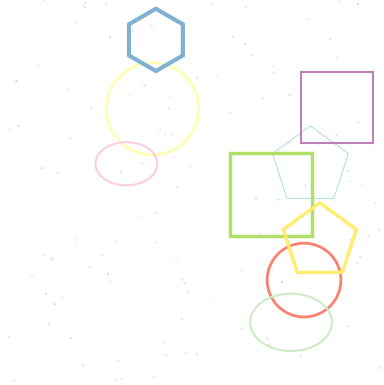[{"shape": "pentagon", "thickness": 0.5, "radius": 0.52, "center": [0.806, 0.569]}, {"shape": "circle", "thickness": 2, "radius": 0.6, "center": [0.396, 0.717]}, {"shape": "circle", "thickness": 2, "radius": 0.48, "center": [0.79, 0.272]}, {"shape": "hexagon", "thickness": 3, "radius": 0.4, "center": [0.405, 0.896]}, {"shape": "square", "thickness": 2.5, "radius": 0.53, "center": [0.704, 0.495]}, {"shape": "oval", "thickness": 1.5, "radius": 0.4, "center": [0.328, 0.575]}, {"shape": "square", "thickness": 1.5, "radius": 0.47, "center": [0.875, 0.721]}, {"shape": "oval", "thickness": 1.5, "radius": 0.53, "center": [0.756, 0.163]}, {"shape": "pentagon", "thickness": 2.5, "radius": 0.5, "center": [0.831, 0.373]}]